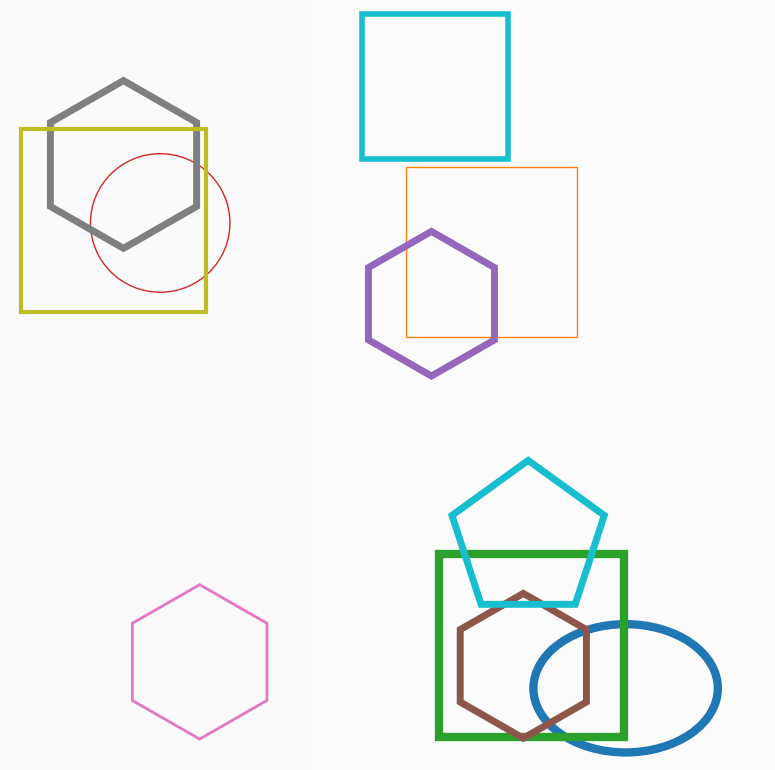[{"shape": "oval", "thickness": 3, "radius": 0.6, "center": [0.807, 0.106]}, {"shape": "square", "thickness": 0.5, "radius": 0.55, "center": [0.634, 0.672]}, {"shape": "square", "thickness": 3, "radius": 0.6, "center": [0.686, 0.162]}, {"shape": "circle", "thickness": 0.5, "radius": 0.45, "center": [0.207, 0.71]}, {"shape": "hexagon", "thickness": 2.5, "radius": 0.47, "center": [0.557, 0.606]}, {"shape": "hexagon", "thickness": 2.5, "radius": 0.47, "center": [0.675, 0.135]}, {"shape": "hexagon", "thickness": 1, "radius": 0.5, "center": [0.258, 0.14]}, {"shape": "hexagon", "thickness": 2.5, "radius": 0.54, "center": [0.159, 0.786]}, {"shape": "square", "thickness": 1.5, "radius": 0.6, "center": [0.146, 0.714]}, {"shape": "square", "thickness": 2, "radius": 0.47, "center": [0.561, 0.888]}, {"shape": "pentagon", "thickness": 2.5, "radius": 0.52, "center": [0.681, 0.299]}]